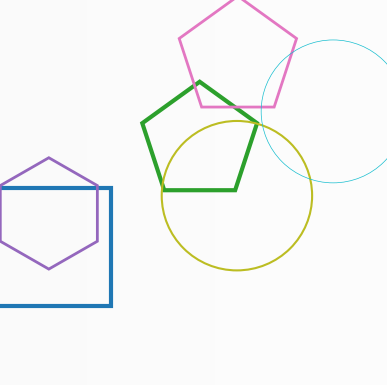[{"shape": "square", "thickness": 3, "radius": 0.77, "center": [0.133, 0.359]}, {"shape": "pentagon", "thickness": 3, "radius": 0.78, "center": [0.515, 0.632]}, {"shape": "hexagon", "thickness": 2, "radius": 0.72, "center": [0.126, 0.446]}, {"shape": "pentagon", "thickness": 2, "radius": 0.8, "center": [0.614, 0.851]}, {"shape": "circle", "thickness": 1.5, "radius": 0.97, "center": [0.611, 0.492]}, {"shape": "circle", "thickness": 0.5, "radius": 0.93, "center": [0.86, 0.711]}]